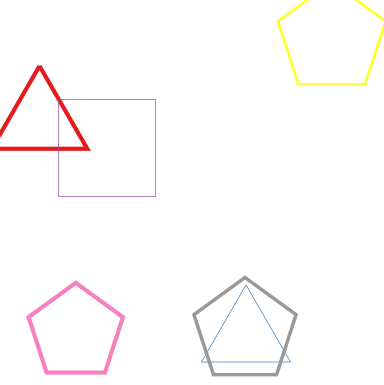[{"shape": "triangle", "thickness": 3, "radius": 0.72, "center": [0.103, 0.685]}, {"shape": "triangle", "thickness": 0.5, "radius": 0.67, "center": [0.639, 0.126]}, {"shape": "square", "thickness": 0.5, "radius": 0.63, "center": [0.277, 0.617]}, {"shape": "pentagon", "thickness": 2, "radius": 0.73, "center": [0.862, 0.899]}, {"shape": "pentagon", "thickness": 3, "radius": 0.64, "center": [0.197, 0.137]}, {"shape": "pentagon", "thickness": 2.5, "radius": 0.7, "center": [0.636, 0.14]}]